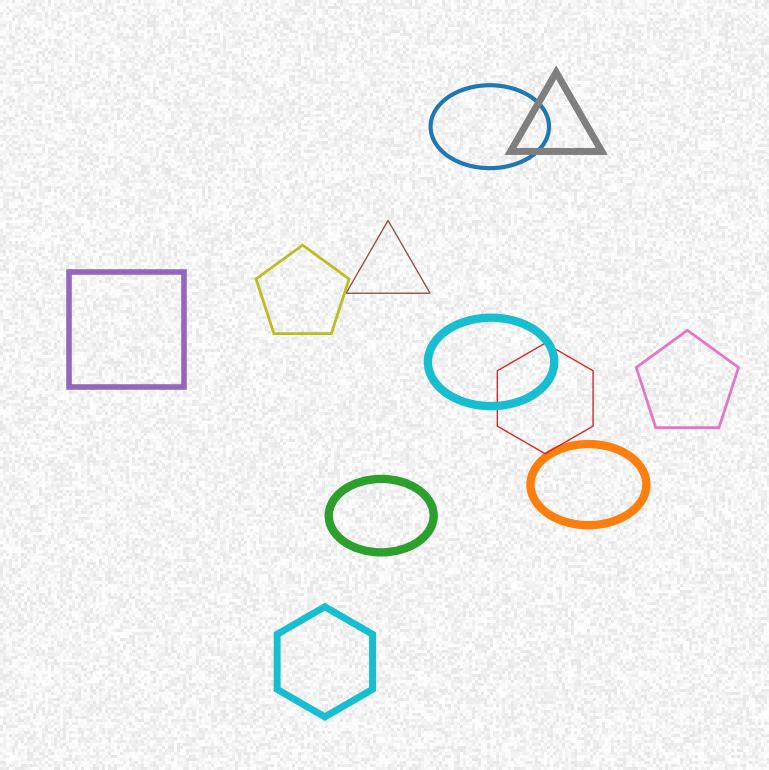[{"shape": "oval", "thickness": 1.5, "radius": 0.38, "center": [0.636, 0.835]}, {"shape": "oval", "thickness": 3, "radius": 0.38, "center": [0.764, 0.371]}, {"shape": "oval", "thickness": 3, "radius": 0.34, "center": [0.495, 0.33]}, {"shape": "hexagon", "thickness": 0.5, "radius": 0.36, "center": [0.708, 0.483]}, {"shape": "square", "thickness": 2, "radius": 0.37, "center": [0.164, 0.572]}, {"shape": "triangle", "thickness": 0.5, "radius": 0.32, "center": [0.504, 0.651]}, {"shape": "pentagon", "thickness": 1, "radius": 0.35, "center": [0.893, 0.501]}, {"shape": "triangle", "thickness": 2.5, "radius": 0.34, "center": [0.722, 0.838]}, {"shape": "pentagon", "thickness": 1, "radius": 0.32, "center": [0.393, 0.618]}, {"shape": "oval", "thickness": 3, "radius": 0.41, "center": [0.638, 0.53]}, {"shape": "hexagon", "thickness": 2.5, "radius": 0.36, "center": [0.422, 0.141]}]